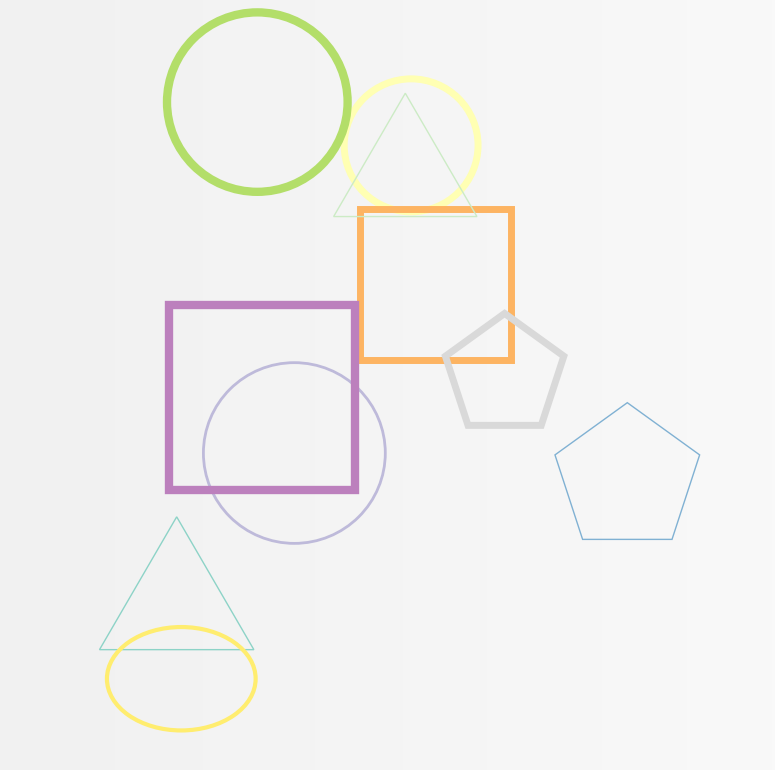[{"shape": "triangle", "thickness": 0.5, "radius": 0.57, "center": [0.228, 0.214]}, {"shape": "circle", "thickness": 2.5, "radius": 0.43, "center": [0.53, 0.811]}, {"shape": "circle", "thickness": 1, "radius": 0.59, "center": [0.38, 0.412]}, {"shape": "pentagon", "thickness": 0.5, "radius": 0.49, "center": [0.809, 0.379]}, {"shape": "square", "thickness": 2.5, "radius": 0.49, "center": [0.562, 0.631]}, {"shape": "circle", "thickness": 3, "radius": 0.58, "center": [0.332, 0.867]}, {"shape": "pentagon", "thickness": 2.5, "radius": 0.4, "center": [0.651, 0.513]}, {"shape": "square", "thickness": 3, "radius": 0.6, "center": [0.338, 0.484]}, {"shape": "triangle", "thickness": 0.5, "radius": 0.53, "center": [0.523, 0.772]}, {"shape": "oval", "thickness": 1.5, "radius": 0.48, "center": [0.234, 0.119]}]